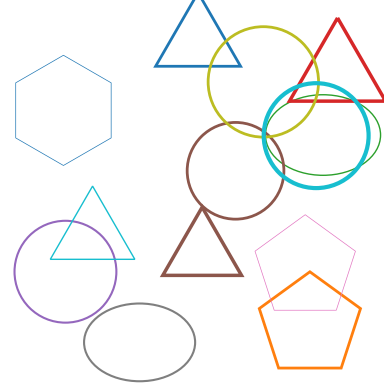[{"shape": "triangle", "thickness": 2, "radius": 0.64, "center": [0.515, 0.892]}, {"shape": "hexagon", "thickness": 0.5, "radius": 0.72, "center": [0.165, 0.713]}, {"shape": "pentagon", "thickness": 2, "radius": 0.69, "center": [0.805, 0.156]}, {"shape": "oval", "thickness": 1, "radius": 0.75, "center": [0.839, 0.649]}, {"shape": "triangle", "thickness": 2.5, "radius": 0.72, "center": [0.877, 0.809]}, {"shape": "circle", "thickness": 1.5, "radius": 0.66, "center": [0.17, 0.294]}, {"shape": "circle", "thickness": 2, "radius": 0.63, "center": [0.612, 0.556]}, {"shape": "triangle", "thickness": 2.5, "radius": 0.59, "center": [0.525, 0.344]}, {"shape": "pentagon", "thickness": 0.5, "radius": 0.69, "center": [0.793, 0.305]}, {"shape": "oval", "thickness": 1.5, "radius": 0.72, "center": [0.363, 0.111]}, {"shape": "circle", "thickness": 2, "radius": 0.72, "center": [0.684, 0.787]}, {"shape": "circle", "thickness": 3, "radius": 0.68, "center": [0.821, 0.648]}, {"shape": "triangle", "thickness": 1, "radius": 0.63, "center": [0.24, 0.39]}]